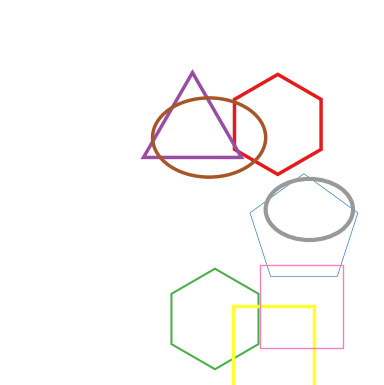[{"shape": "hexagon", "thickness": 2.5, "radius": 0.65, "center": [0.722, 0.677]}, {"shape": "pentagon", "thickness": 0.5, "radius": 0.74, "center": [0.789, 0.401]}, {"shape": "hexagon", "thickness": 1.5, "radius": 0.65, "center": [0.558, 0.172]}, {"shape": "triangle", "thickness": 2.5, "radius": 0.73, "center": [0.5, 0.665]}, {"shape": "square", "thickness": 2.5, "radius": 0.53, "center": [0.711, 0.1]}, {"shape": "oval", "thickness": 2.5, "radius": 0.73, "center": [0.543, 0.643]}, {"shape": "square", "thickness": 1, "radius": 0.54, "center": [0.783, 0.204]}, {"shape": "oval", "thickness": 3, "radius": 0.57, "center": [0.803, 0.456]}]